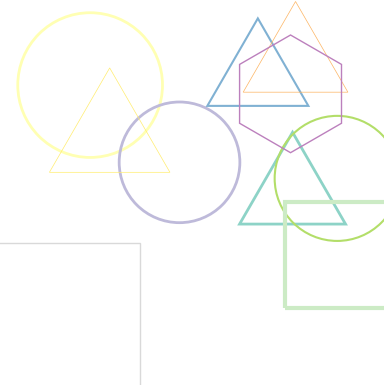[{"shape": "triangle", "thickness": 2, "radius": 0.79, "center": [0.76, 0.497]}, {"shape": "circle", "thickness": 2, "radius": 0.94, "center": [0.234, 0.779]}, {"shape": "circle", "thickness": 2, "radius": 0.78, "center": [0.466, 0.578]}, {"shape": "triangle", "thickness": 1.5, "radius": 0.76, "center": [0.67, 0.801]}, {"shape": "triangle", "thickness": 0.5, "radius": 0.79, "center": [0.768, 0.839]}, {"shape": "circle", "thickness": 1.5, "radius": 0.81, "center": [0.876, 0.537]}, {"shape": "square", "thickness": 1, "radius": 0.95, "center": [0.173, 0.178]}, {"shape": "hexagon", "thickness": 1, "radius": 0.76, "center": [0.755, 0.756]}, {"shape": "square", "thickness": 3, "radius": 0.69, "center": [0.878, 0.338]}, {"shape": "triangle", "thickness": 0.5, "radius": 0.9, "center": [0.285, 0.643]}]